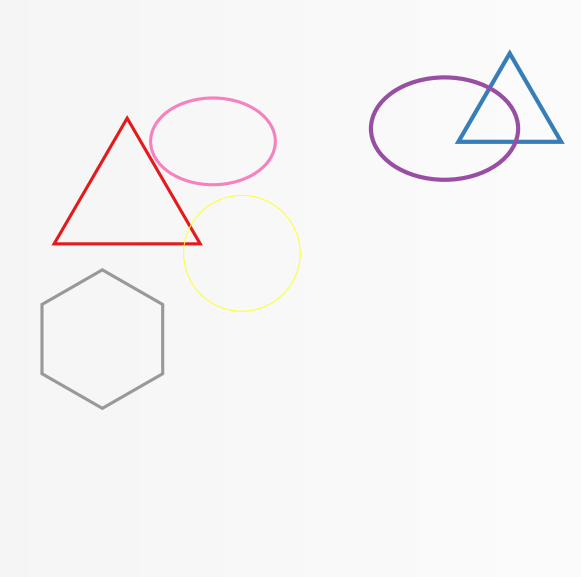[{"shape": "triangle", "thickness": 1.5, "radius": 0.73, "center": [0.219, 0.649]}, {"shape": "triangle", "thickness": 2, "radius": 0.51, "center": [0.877, 0.805]}, {"shape": "oval", "thickness": 2, "radius": 0.63, "center": [0.765, 0.776]}, {"shape": "circle", "thickness": 0.5, "radius": 0.5, "center": [0.416, 0.561]}, {"shape": "oval", "thickness": 1.5, "radius": 0.54, "center": [0.366, 0.754]}, {"shape": "hexagon", "thickness": 1.5, "radius": 0.6, "center": [0.176, 0.412]}]